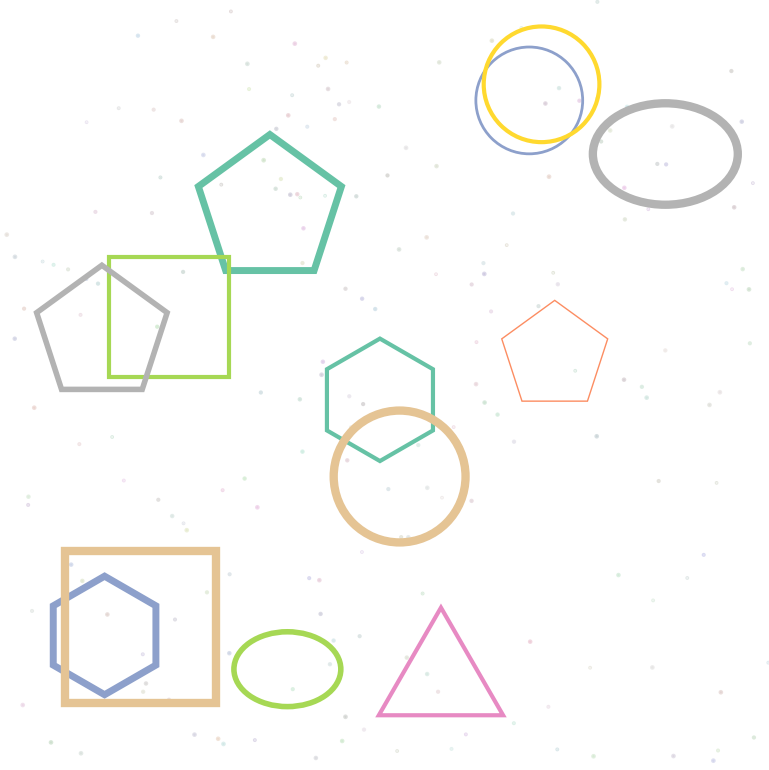[{"shape": "pentagon", "thickness": 2.5, "radius": 0.49, "center": [0.35, 0.728]}, {"shape": "hexagon", "thickness": 1.5, "radius": 0.4, "center": [0.493, 0.481]}, {"shape": "pentagon", "thickness": 0.5, "radius": 0.36, "center": [0.72, 0.538]}, {"shape": "circle", "thickness": 1, "radius": 0.35, "center": [0.687, 0.87]}, {"shape": "hexagon", "thickness": 2.5, "radius": 0.38, "center": [0.136, 0.175]}, {"shape": "triangle", "thickness": 1.5, "radius": 0.47, "center": [0.573, 0.118]}, {"shape": "oval", "thickness": 2, "radius": 0.35, "center": [0.373, 0.131]}, {"shape": "square", "thickness": 1.5, "radius": 0.39, "center": [0.22, 0.588]}, {"shape": "circle", "thickness": 1.5, "radius": 0.38, "center": [0.703, 0.891]}, {"shape": "circle", "thickness": 3, "radius": 0.43, "center": [0.519, 0.381]}, {"shape": "square", "thickness": 3, "radius": 0.49, "center": [0.183, 0.186]}, {"shape": "pentagon", "thickness": 2, "radius": 0.45, "center": [0.132, 0.566]}, {"shape": "oval", "thickness": 3, "radius": 0.47, "center": [0.864, 0.8]}]